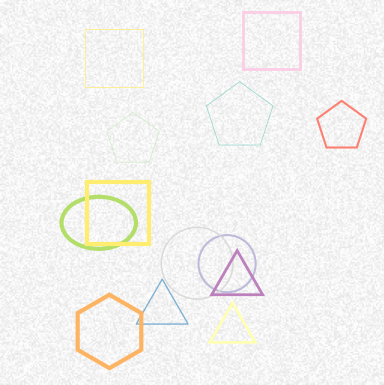[{"shape": "pentagon", "thickness": 0.5, "radius": 0.45, "center": [0.623, 0.697]}, {"shape": "triangle", "thickness": 2, "radius": 0.34, "center": [0.604, 0.145]}, {"shape": "circle", "thickness": 1.5, "radius": 0.37, "center": [0.59, 0.315]}, {"shape": "pentagon", "thickness": 1.5, "radius": 0.34, "center": [0.887, 0.671]}, {"shape": "triangle", "thickness": 1, "radius": 0.39, "center": [0.421, 0.197]}, {"shape": "hexagon", "thickness": 3, "radius": 0.48, "center": [0.284, 0.139]}, {"shape": "oval", "thickness": 3, "radius": 0.48, "center": [0.256, 0.421]}, {"shape": "square", "thickness": 2, "radius": 0.37, "center": [0.705, 0.895]}, {"shape": "circle", "thickness": 1, "radius": 0.47, "center": [0.512, 0.316]}, {"shape": "triangle", "thickness": 2, "radius": 0.38, "center": [0.616, 0.273]}, {"shape": "pentagon", "thickness": 0.5, "radius": 0.36, "center": [0.345, 0.637]}, {"shape": "square", "thickness": 0.5, "radius": 0.37, "center": [0.297, 0.85]}, {"shape": "square", "thickness": 3, "radius": 0.41, "center": [0.306, 0.447]}]